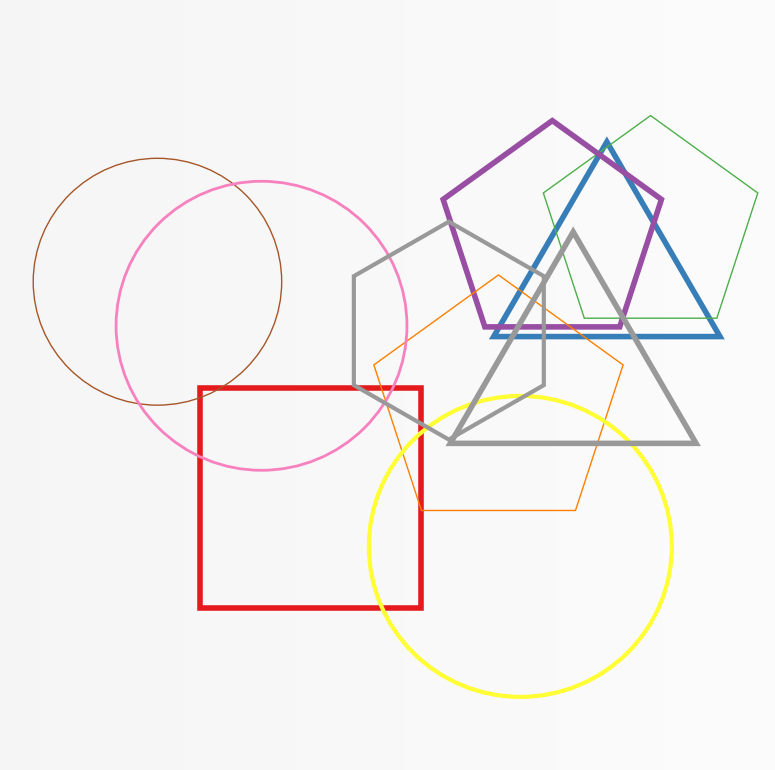[{"shape": "square", "thickness": 2, "radius": 0.71, "center": [0.4, 0.353]}, {"shape": "triangle", "thickness": 2, "radius": 0.84, "center": [0.783, 0.647]}, {"shape": "pentagon", "thickness": 0.5, "radius": 0.73, "center": [0.839, 0.704]}, {"shape": "pentagon", "thickness": 2, "radius": 0.74, "center": [0.713, 0.695]}, {"shape": "pentagon", "thickness": 0.5, "radius": 0.85, "center": [0.643, 0.474]}, {"shape": "circle", "thickness": 1.5, "radius": 0.98, "center": [0.671, 0.29]}, {"shape": "circle", "thickness": 0.5, "radius": 0.8, "center": [0.203, 0.634]}, {"shape": "circle", "thickness": 1, "radius": 0.94, "center": [0.337, 0.577]}, {"shape": "hexagon", "thickness": 1.5, "radius": 0.71, "center": [0.579, 0.571]}, {"shape": "triangle", "thickness": 2, "radius": 0.92, "center": [0.74, 0.516]}]